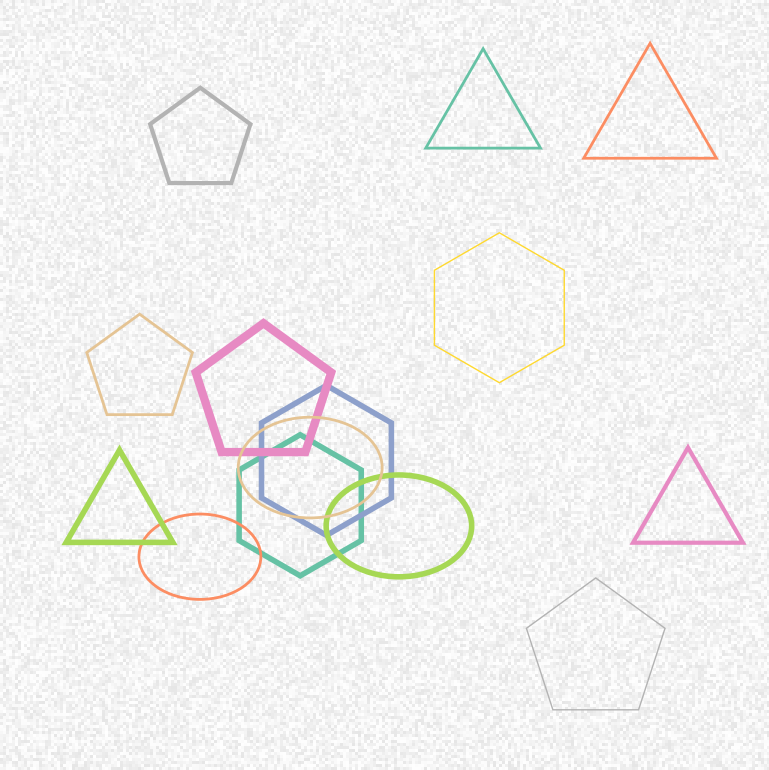[{"shape": "triangle", "thickness": 1, "radius": 0.43, "center": [0.627, 0.851]}, {"shape": "hexagon", "thickness": 2, "radius": 0.46, "center": [0.39, 0.344]}, {"shape": "oval", "thickness": 1, "radius": 0.4, "center": [0.26, 0.277]}, {"shape": "triangle", "thickness": 1, "radius": 0.5, "center": [0.844, 0.844]}, {"shape": "hexagon", "thickness": 2, "radius": 0.49, "center": [0.424, 0.402]}, {"shape": "pentagon", "thickness": 3, "radius": 0.46, "center": [0.342, 0.488]}, {"shape": "triangle", "thickness": 1.5, "radius": 0.41, "center": [0.893, 0.336]}, {"shape": "triangle", "thickness": 2, "radius": 0.4, "center": [0.155, 0.336]}, {"shape": "oval", "thickness": 2, "radius": 0.47, "center": [0.518, 0.317]}, {"shape": "hexagon", "thickness": 0.5, "radius": 0.49, "center": [0.648, 0.6]}, {"shape": "pentagon", "thickness": 1, "radius": 0.36, "center": [0.181, 0.52]}, {"shape": "oval", "thickness": 1, "radius": 0.47, "center": [0.403, 0.393]}, {"shape": "pentagon", "thickness": 0.5, "radius": 0.47, "center": [0.774, 0.155]}, {"shape": "pentagon", "thickness": 1.5, "radius": 0.34, "center": [0.26, 0.818]}]